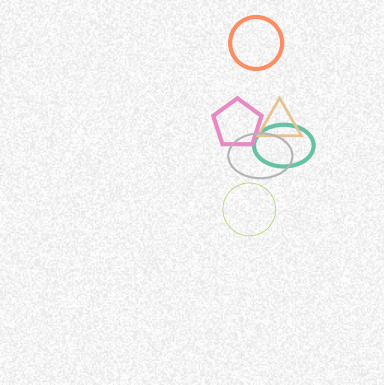[{"shape": "oval", "thickness": 3, "radius": 0.39, "center": [0.737, 0.622]}, {"shape": "circle", "thickness": 3, "radius": 0.34, "center": [0.665, 0.888]}, {"shape": "pentagon", "thickness": 3, "radius": 0.33, "center": [0.617, 0.679]}, {"shape": "circle", "thickness": 0.5, "radius": 0.34, "center": [0.648, 0.456]}, {"shape": "triangle", "thickness": 2, "radius": 0.33, "center": [0.726, 0.68]}, {"shape": "oval", "thickness": 1.5, "radius": 0.42, "center": [0.676, 0.595]}]